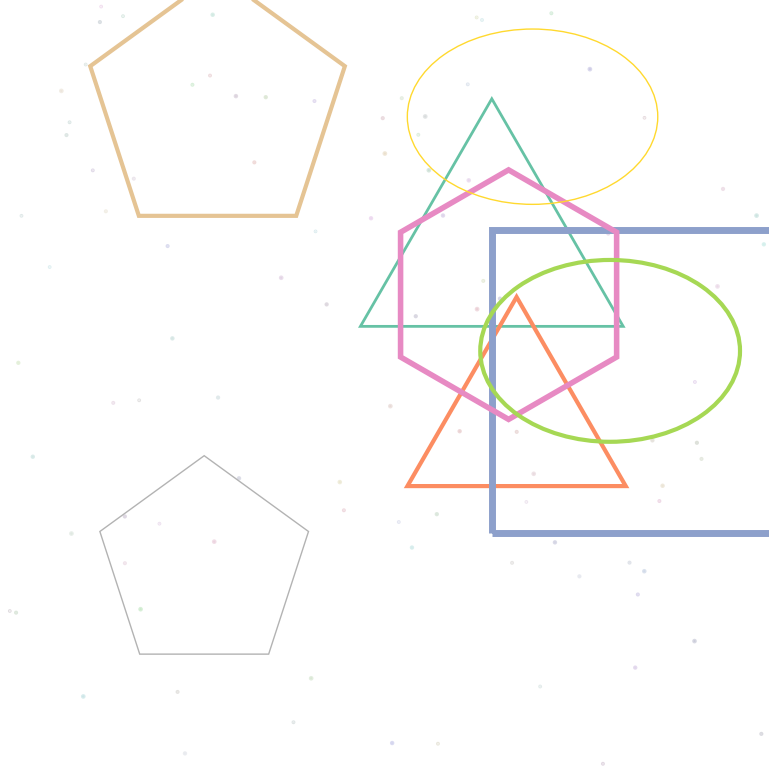[{"shape": "triangle", "thickness": 1, "radius": 0.99, "center": [0.639, 0.675]}, {"shape": "triangle", "thickness": 1.5, "radius": 0.82, "center": [0.671, 0.451]}, {"shape": "square", "thickness": 2.5, "radius": 0.98, "center": [0.836, 0.505]}, {"shape": "hexagon", "thickness": 2, "radius": 0.81, "center": [0.661, 0.617]}, {"shape": "oval", "thickness": 1.5, "radius": 0.84, "center": [0.792, 0.544]}, {"shape": "oval", "thickness": 0.5, "radius": 0.81, "center": [0.692, 0.848]}, {"shape": "pentagon", "thickness": 1.5, "radius": 0.87, "center": [0.283, 0.86]}, {"shape": "pentagon", "thickness": 0.5, "radius": 0.71, "center": [0.265, 0.266]}]